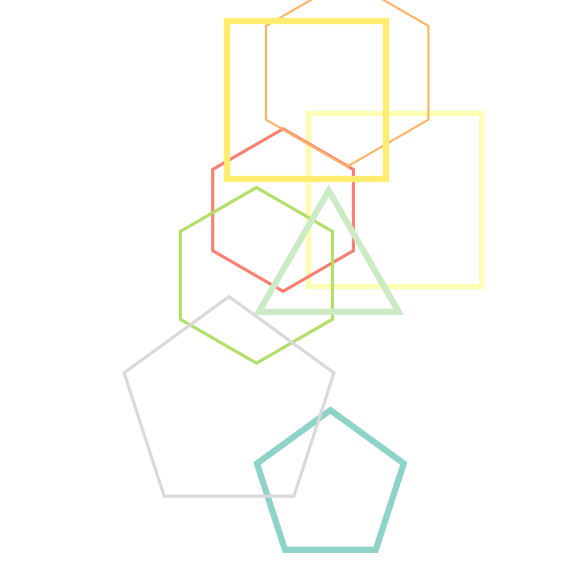[{"shape": "pentagon", "thickness": 3, "radius": 0.67, "center": [0.572, 0.155]}, {"shape": "square", "thickness": 2.5, "radius": 0.75, "center": [0.683, 0.654]}, {"shape": "hexagon", "thickness": 1.5, "radius": 0.7, "center": [0.49, 0.635]}, {"shape": "hexagon", "thickness": 1, "radius": 0.81, "center": [0.601, 0.873]}, {"shape": "hexagon", "thickness": 1.5, "radius": 0.76, "center": [0.444, 0.522]}, {"shape": "pentagon", "thickness": 1.5, "radius": 0.96, "center": [0.397, 0.294]}, {"shape": "triangle", "thickness": 3, "radius": 0.7, "center": [0.569, 0.529]}, {"shape": "square", "thickness": 3, "radius": 0.69, "center": [0.53, 0.826]}]